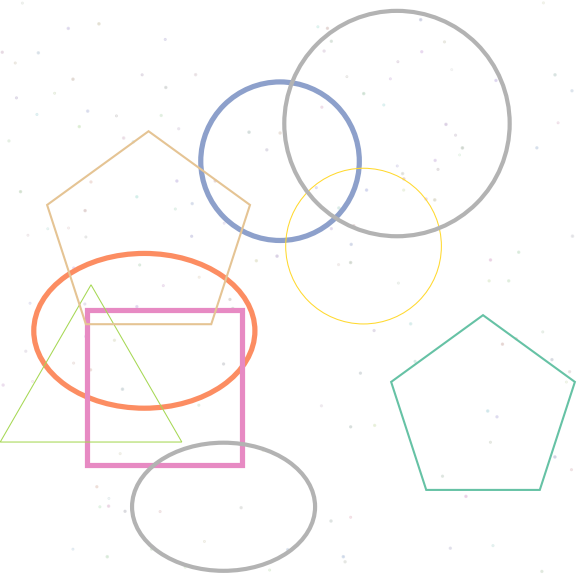[{"shape": "pentagon", "thickness": 1, "radius": 0.84, "center": [0.836, 0.286]}, {"shape": "oval", "thickness": 2.5, "radius": 0.96, "center": [0.25, 0.426]}, {"shape": "circle", "thickness": 2.5, "radius": 0.69, "center": [0.485, 0.72]}, {"shape": "square", "thickness": 2.5, "radius": 0.67, "center": [0.285, 0.329]}, {"shape": "triangle", "thickness": 0.5, "radius": 0.91, "center": [0.158, 0.324]}, {"shape": "circle", "thickness": 0.5, "radius": 0.67, "center": [0.63, 0.573]}, {"shape": "pentagon", "thickness": 1, "radius": 0.92, "center": [0.257, 0.587]}, {"shape": "oval", "thickness": 2, "radius": 0.79, "center": [0.387, 0.122]}, {"shape": "circle", "thickness": 2, "radius": 0.98, "center": [0.687, 0.785]}]